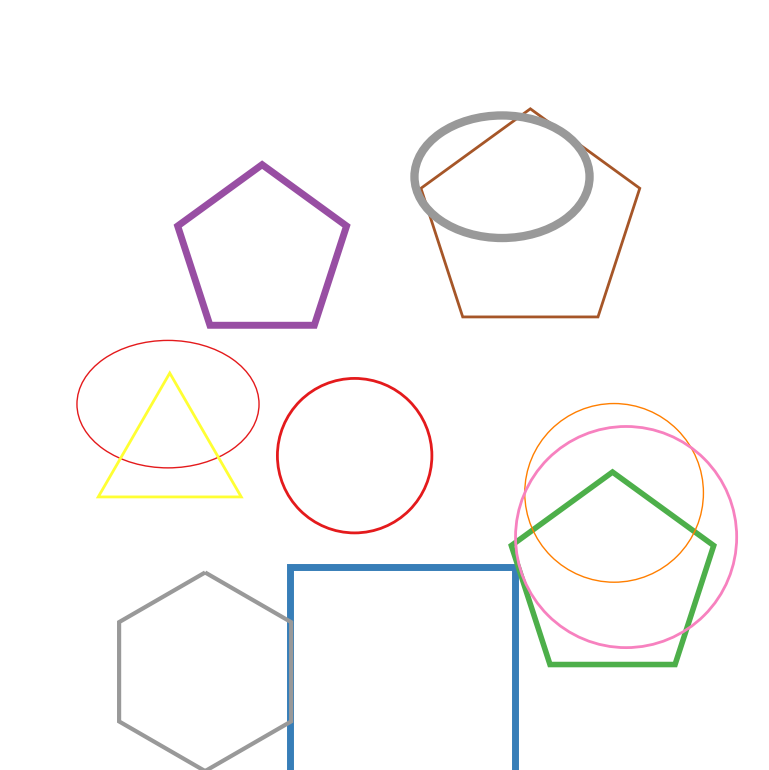[{"shape": "oval", "thickness": 0.5, "radius": 0.59, "center": [0.218, 0.475]}, {"shape": "circle", "thickness": 1, "radius": 0.5, "center": [0.461, 0.408]}, {"shape": "square", "thickness": 2.5, "radius": 0.73, "center": [0.523, 0.117]}, {"shape": "pentagon", "thickness": 2, "radius": 0.69, "center": [0.795, 0.249]}, {"shape": "pentagon", "thickness": 2.5, "radius": 0.58, "center": [0.34, 0.671]}, {"shape": "circle", "thickness": 0.5, "radius": 0.58, "center": [0.798, 0.36]}, {"shape": "triangle", "thickness": 1, "radius": 0.54, "center": [0.22, 0.408]}, {"shape": "pentagon", "thickness": 1, "radius": 0.75, "center": [0.689, 0.709]}, {"shape": "circle", "thickness": 1, "radius": 0.72, "center": [0.813, 0.303]}, {"shape": "hexagon", "thickness": 1.5, "radius": 0.64, "center": [0.266, 0.128]}, {"shape": "oval", "thickness": 3, "radius": 0.57, "center": [0.652, 0.77]}]